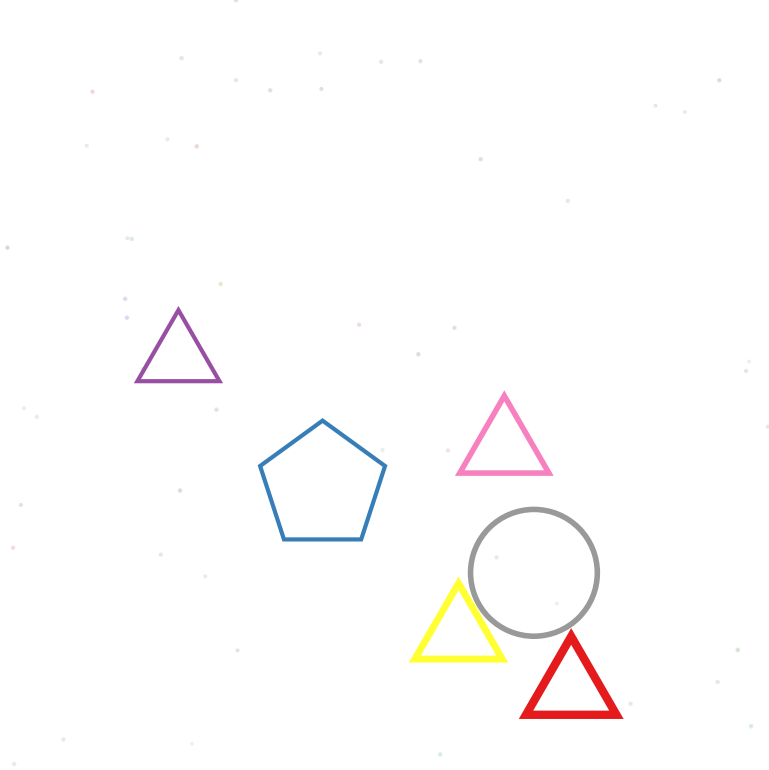[{"shape": "triangle", "thickness": 3, "radius": 0.34, "center": [0.742, 0.106]}, {"shape": "pentagon", "thickness": 1.5, "radius": 0.43, "center": [0.419, 0.368]}, {"shape": "triangle", "thickness": 1.5, "radius": 0.31, "center": [0.232, 0.536]}, {"shape": "triangle", "thickness": 2.5, "radius": 0.33, "center": [0.596, 0.177]}, {"shape": "triangle", "thickness": 2, "radius": 0.33, "center": [0.655, 0.419]}, {"shape": "circle", "thickness": 2, "radius": 0.41, "center": [0.693, 0.256]}]